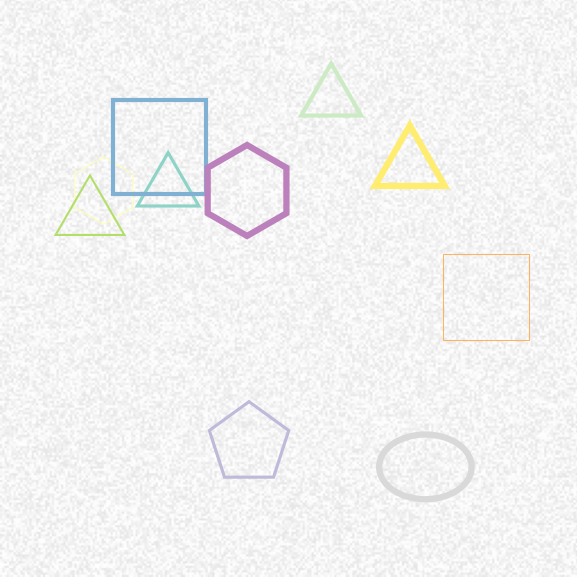[{"shape": "triangle", "thickness": 1.5, "radius": 0.31, "center": [0.291, 0.673]}, {"shape": "hexagon", "thickness": 0.5, "radius": 0.29, "center": [0.179, 0.669]}, {"shape": "pentagon", "thickness": 1.5, "radius": 0.36, "center": [0.431, 0.231]}, {"shape": "square", "thickness": 2, "radius": 0.4, "center": [0.276, 0.744]}, {"shape": "square", "thickness": 0.5, "radius": 0.37, "center": [0.842, 0.484]}, {"shape": "triangle", "thickness": 1, "radius": 0.34, "center": [0.156, 0.627]}, {"shape": "oval", "thickness": 3, "radius": 0.4, "center": [0.737, 0.191]}, {"shape": "hexagon", "thickness": 3, "radius": 0.39, "center": [0.428, 0.669]}, {"shape": "triangle", "thickness": 2, "radius": 0.3, "center": [0.573, 0.829]}, {"shape": "triangle", "thickness": 3, "radius": 0.35, "center": [0.71, 0.712]}]